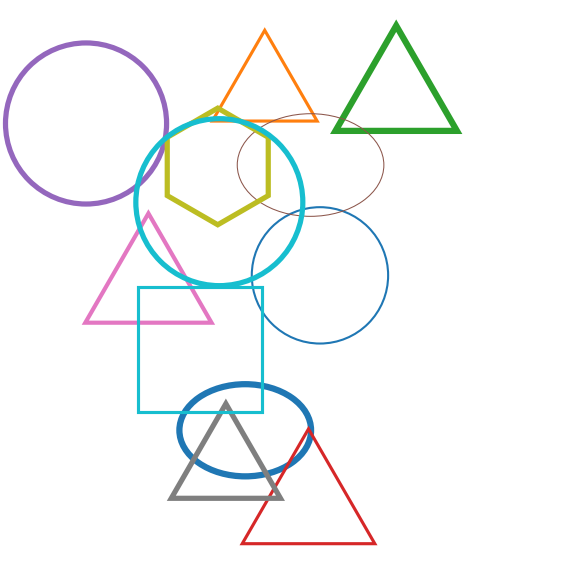[{"shape": "circle", "thickness": 1, "radius": 0.59, "center": [0.554, 0.522]}, {"shape": "oval", "thickness": 3, "radius": 0.57, "center": [0.425, 0.254]}, {"shape": "triangle", "thickness": 1.5, "radius": 0.52, "center": [0.458, 0.842]}, {"shape": "triangle", "thickness": 3, "radius": 0.61, "center": [0.686, 0.833]}, {"shape": "triangle", "thickness": 1.5, "radius": 0.66, "center": [0.534, 0.124]}, {"shape": "circle", "thickness": 2.5, "radius": 0.7, "center": [0.149, 0.785]}, {"shape": "oval", "thickness": 0.5, "radius": 0.63, "center": [0.538, 0.713]}, {"shape": "triangle", "thickness": 2, "radius": 0.63, "center": [0.257, 0.503]}, {"shape": "triangle", "thickness": 2.5, "radius": 0.55, "center": [0.391, 0.191]}, {"shape": "hexagon", "thickness": 2.5, "radius": 0.5, "center": [0.377, 0.711]}, {"shape": "circle", "thickness": 2.5, "radius": 0.72, "center": [0.38, 0.649]}, {"shape": "square", "thickness": 1.5, "radius": 0.54, "center": [0.346, 0.394]}]